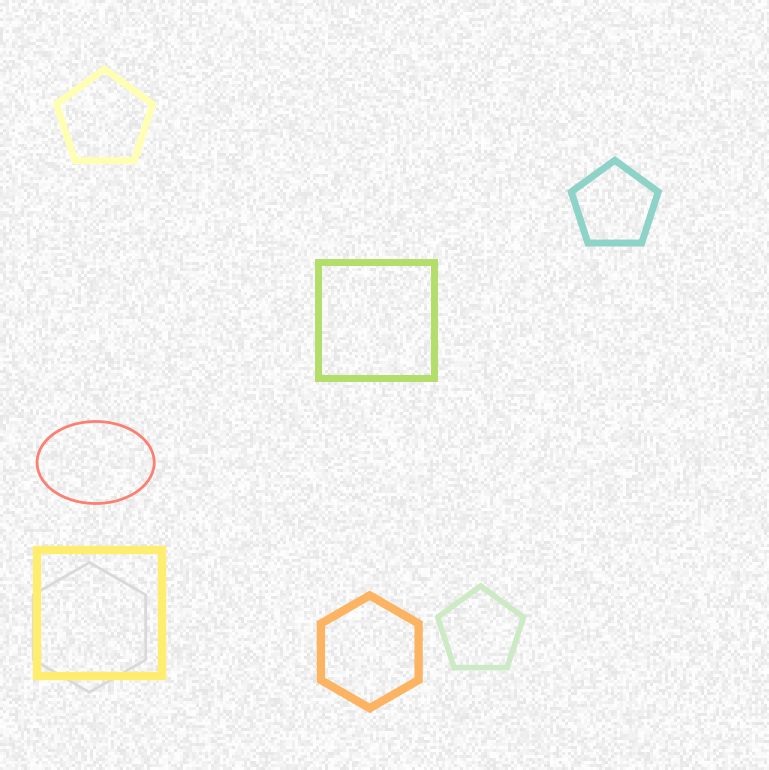[{"shape": "pentagon", "thickness": 2.5, "radius": 0.3, "center": [0.798, 0.732]}, {"shape": "pentagon", "thickness": 2.5, "radius": 0.33, "center": [0.136, 0.845]}, {"shape": "oval", "thickness": 1, "radius": 0.38, "center": [0.124, 0.399]}, {"shape": "hexagon", "thickness": 3, "radius": 0.37, "center": [0.48, 0.154]}, {"shape": "square", "thickness": 2.5, "radius": 0.38, "center": [0.488, 0.585]}, {"shape": "hexagon", "thickness": 1, "radius": 0.42, "center": [0.116, 0.185]}, {"shape": "pentagon", "thickness": 2, "radius": 0.29, "center": [0.624, 0.18]}, {"shape": "square", "thickness": 3, "radius": 0.41, "center": [0.129, 0.203]}]